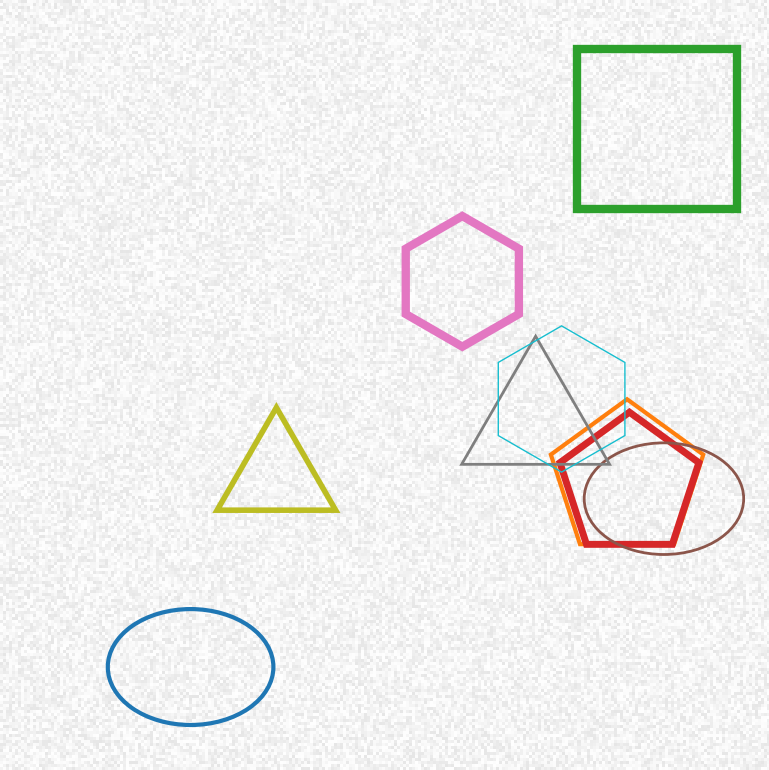[{"shape": "oval", "thickness": 1.5, "radius": 0.54, "center": [0.248, 0.134]}, {"shape": "pentagon", "thickness": 1.5, "radius": 0.52, "center": [0.814, 0.377]}, {"shape": "square", "thickness": 3, "radius": 0.52, "center": [0.853, 0.833]}, {"shape": "pentagon", "thickness": 2.5, "radius": 0.47, "center": [0.817, 0.37]}, {"shape": "oval", "thickness": 1, "radius": 0.52, "center": [0.862, 0.352]}, {"shape": "hexagon", "thickness": 3, "radius": 0.42, "center": [0.6, 0.635]}, {"shape": "triangle", "thickness": 1, "radius": 0.55, "center": [0.696, 0.452]}, {"shape": "triangle", "thickness": 2, "radius": 0.44, "center": [0.359, 0.382]}, {"shape": "hexagon", "thickness": 0.5, "radius": 0.47, "center": [0.729, 0.482]}]